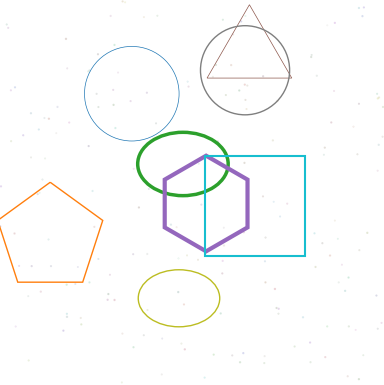[{"shape": "circle", "thickness": 0.5, "radius": 0.61, "center": [0.342, 0.757]}, {"shape": "pentagon", "thickness": 1, "radius": 0.72, "center": [0.13, 0.383]}, {"shape": "oval", "thickness": 2.5, "radius": 0.59, "center": [0.475, 0.574]}, {"shape": "hexagon", "thickness": 3, "radius": 0.62, "center": [0.535, 0.471]}, {"shape": "triangle", "thickness": 0.5, "radius": 0.64, "center": [0.648, 0.861]}, {"shape": "circle", "thickness": 1, "radius": 0.58, "center": [0.636, 0.818]}, {"shape": "oval", "thickness": 1, "radius": 0.53, "center": [0.465, 0.225]}, {"shape": "square", "thickness": 1.5, "radius": 0.65, "center": [0.663, 0.465]}]